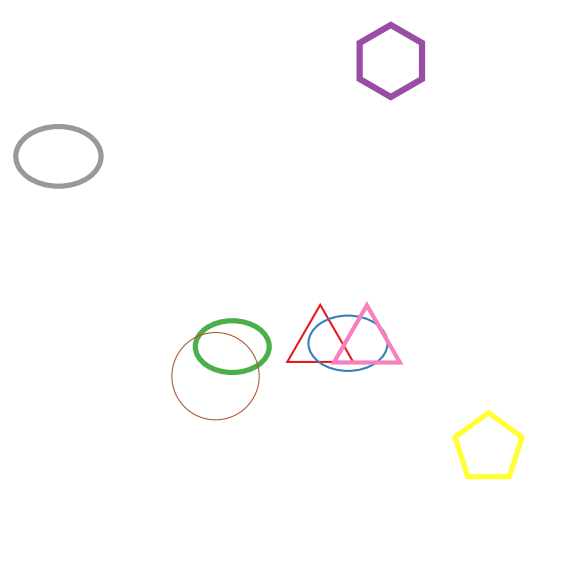[{"shape": "triangle", "thickness": 1, "radius": 0.33, "center": [0.554, 0.405]}, {"shape": "oval", "thickness": 1, "radius": 0.34, "center": [0.603, 0.405]}, {"shape": "oval", "thickness": 2.5, "radius": 0.32, "center": [0.402, 0.399]}, {"shape": "hexagon", "thickness": 3, "radius": 0.31, "center": [0.677, 0.894]}, {"shape": "pentagon", "thickness": 2.5, "radius": 0.31, "center": [0.846, 0.223]}, {"shape": "circle", "thickness": 0.5, "radius": 0.38, "center": [0.373, 0.348]}, {"shape": "triangle", "thickness": 2, "radius": 0.33, "center": [0.635, 0.404]}, {"shape": "oval", "thickness": 2.5, "radius": 0.37, "center": [0.101, 0.728]}]